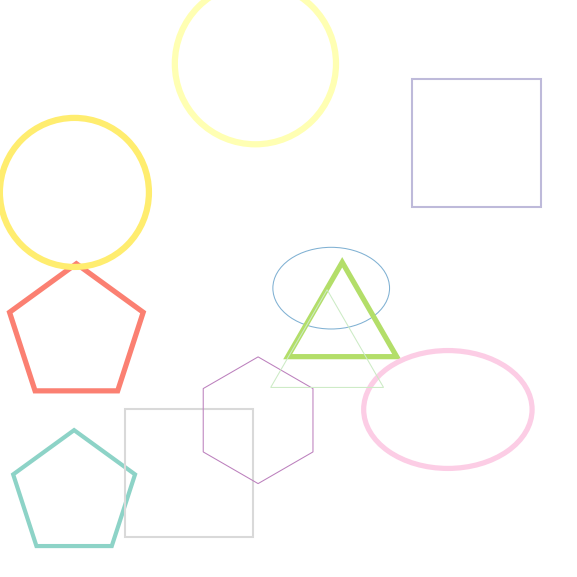[{"shape": "pentagon", "thickness": 2, "radius": 0.55, "center": [0.128, 0.143]}, {"shape": "circle", "thickness": 3, "radius": 0.7, "center": [0.442, 0.889]}, {"shape": "square", "thickness": 1, "radius": 0.55, "center": [0.825, 0.751]}, {"shape": "pentagon", "thickness": 2.5, "radius": 0.61, "center": [0.132, 0.421]}, {"shape": "oval", "thickness": 0.5, "radius": 0.51, "center": [0.574, 0.5]}, {"shape": "triangle", "thickness": 2.5, "radius": 0.54, "center": [0.593, 0.436]}, {"shape": "oval", "thickness": 2.5, "radius": 0.73, "center": [0.776, 0.29]}, {"shape": "square", "thickness": 1, "radius": 0.55, "center": [0.327, 0.18]}, {"shape": "hexagon", "thickness": 0.5, "radius": 0.55, "center": [0.447, 0.271]}, {"shape": "triangle", "thickness": 0.5, "radius": 0.56, "center": [0.566, 0.385]}, {"shape": "circle", "thickness": 3, "radius": 0.65, "center": [0.129, 0.666]}]